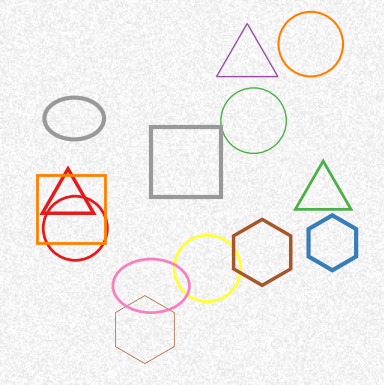[{"shape": "circle", "thickness": 2, "radius": 0.42, "center": [0.196, 0.407]}, {"shape": "triangle", "thickness": 2.5, "radius": 0.38, "center": [0.177, 0.485]}, {"shape": "hexagon", "thickness": 3, "radius": 0.36, "center": [0.863, 0.369]}, {"shape": "circle", "thickness": 1, "radius": 0.43, "center": [0.659, 0.687]}, {"shape": "triangle", "thickness": 2, "radius": 0.42, "center": [0.839, 0.498]}, {"shape": "triangle", "thickness": 1, "radius": 0.46, "center": [0.642, 0.847]}, {"shape": "circle", "thickness": 1.5, "radius": 0.42, "center": [0.807, 0.885]}, {"shape": "square", "thickness": 2, "radius": 0.44, "center": [0.185, 0.458]}, {"shape": "circle", "thickness": 2, "radius": 0.43, "center": [0.539, 0.303]}, {"shape": "hexagon", "thickness": 2.5, "radius": 0.43, "center": [0.681, 0.344]}, {"shape": "hexagon", "thickness": 0.5, "radius": 0.44, "center": [0.376, 0.144]}, {"shape": "oval", "thickness": 2, "radius": 0.5, "center": [0.393, 0.258]}, {"shape": "square", "thickness": 3, "radius": 0.45, "center": [0.484, 0.58]}, {"shape": "oval", "thickness": 3, "radius": 0.39, "center": [0.193, 0.692]}]